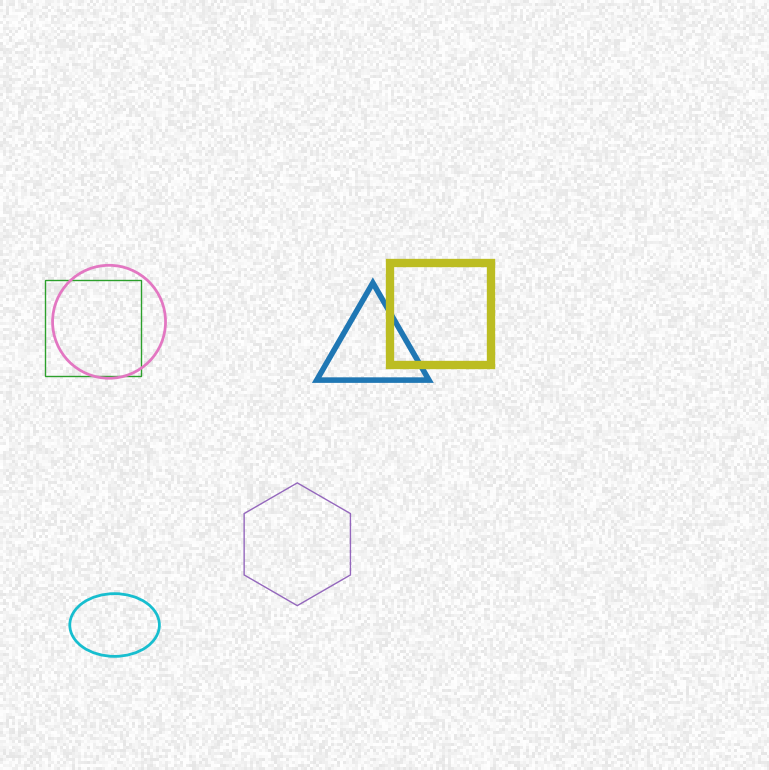[{"shape": "triangle", "thickness": 2, "radius": 0.42, "center": [0.484, 0.548]}, {"shape": "square", "thickness": 0.5, "radius": 0.31, "center": [0.12, 0.574]}, {"shape": "hexagon", "thickness": 0.5, "radius": 0.4, "center": [0.386, 0.293]}, {"shape": "circle", "thickness": 1, "radius": 0.37, "center": [0.142, 0.582]}, {"shape": "square", "thickness": 3, "radius": 0.33, "center": [0.572, 0.592]}, {"shape": "oval", "thickness": 1, "radius": 0.29, "center": [0.149, 0.188]}]